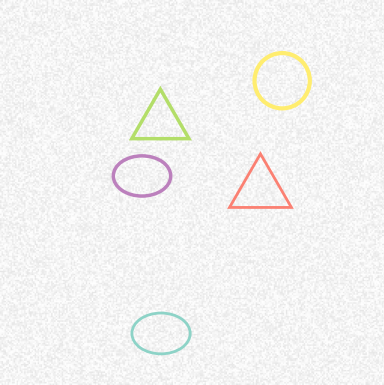[{"shape": "oval", "thickness": 2, "radius": 0.38, "center": [0.418, 0.134]}, {"shape": "triangle", "thickness": 2, "radius": 0.46, "center": [0.677, 0.508]}, {"shape": "triangle", "thickness": 2.5, "radius": 0.43, "center": [0.416, 0.683]}, {"shape": "oval", "thickness": 2.5, "radius": 0.37, "center": [0.369, 0.543]}, {"shape": "circle", "thickness": 3, "radius": 0.36, "center": [0.733, 0.79]}]